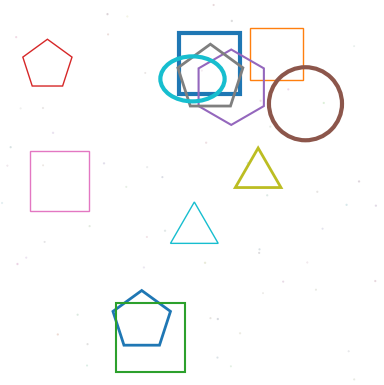[{"shape": "square", "thickness": 3, "radius": 0.39, "center": [0.545, 0.835]}, {"shape": "pentagon", "thickness": 2, "radius": 0.39, "center": [0.368, 0.167]}, {"shape": "square", "thickness": 1, "radius": 0.34, "center": [0.718, 0.86]}, {"shape": "square", "thickness": 1.5, "radius": 0.45, "center": [0.39, 0.123]}, {"shape": "pentagon", "thickness": 1, "radius": 0.34, "center": [0.123, 0.831]}, {"shape": "hexagon", "thickness": 1.5, "radius": 0.49, "center": [0.601, 0.773]}, {"shape": "circle", "thickness": 3, "radius": 0.47, "center": [0.793, 0.731]}, {"shape": "square", "thickness": 1, "radius": 0.39, "center": [0.154, 0.531]}, {"shape": "pentagon", "thickness": 2, "radius": 0.44, "center": [0.546, 0.796]}, {"shape": "triangle", "thickness": 2, "radius": 0.34, "center": [0.671, 0.547]}, {"shape": "oval", "thickness": 3, "radius": 0.42, "center": [0.5, 0.795]}, {"shape": "triangle", "thickness": 1, "radius": 0.36, "center": [0.505, 0.404]}]